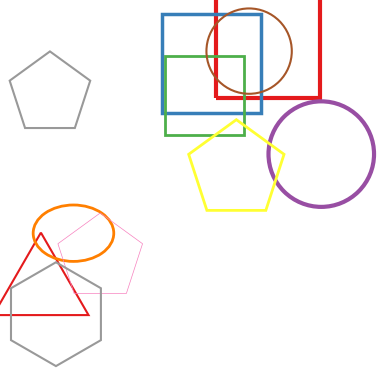[{"shape": "triangle", "thickness": 1.5, "radius": 0.71, "center": [0.106, 0.253]}, {"shape": "square", "thickness": 3, "radius": 0.68, "center": [0.697, 0.88]}, {"shape": "square", "thickness": 2.5, "radius": 0.64, "center": [0.548, 0.834]}, {"shape": "square", "thickness": 2, "radius": 0.51, "center": [0.531, 0.751]}, {"shape": "circle", "thickness": 3, "radius": 0.69, "center": [0.834, 0.6]}, {"shape": "oval", "thickness": 2, "radius": 0.52, "center": [0.191, 0.394]}, {"shape": "pentagon", "thickness": 2, "radius": 0.65, "center": [0.614, 0.559]}, {"shape": "circle", "thickness": 1.5, "radius": 0.55, "center": [0.647, 0.867]}, {"shape": "pentagon", "thickness": 0.5, "radius": 0.58, "center": [0.26, 0.331]}, {"shape": "hexagon", "thickness": 1.5, "radius": 0.67, "center": [0.145, 0.184]}, {"shape": "pentagon", "thickness": 1.5, "radius": 0.55, "center": [0.13, 0.756]}]